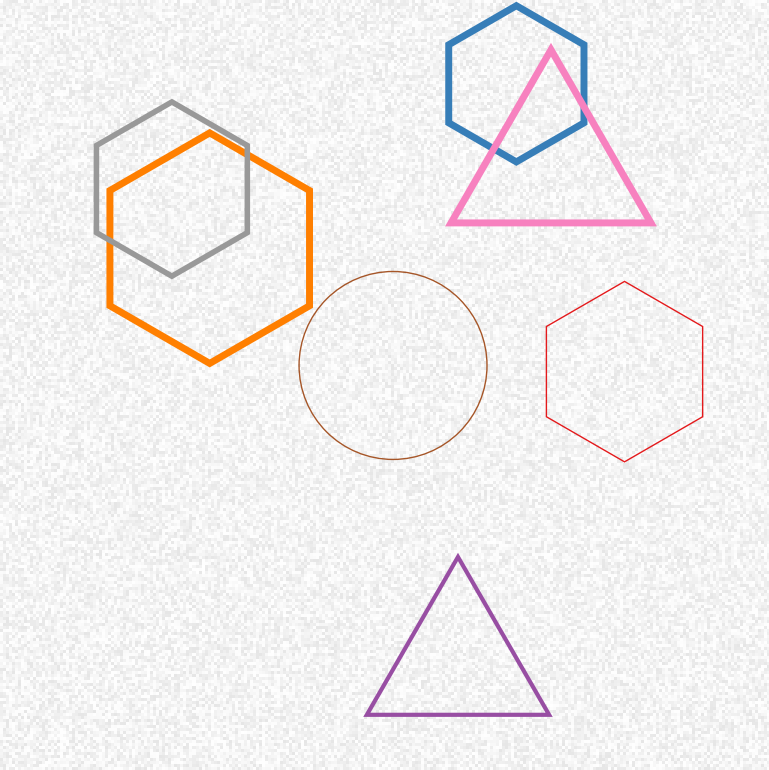[{"shape": "hexagon", "thickness": 0.5, "radius": 0.59, "center": [0.811, 0.517]}, {"shape": "hexagon", "thickness": 2.5, "radius": 0.51, "center": [0.671, 0.891]}, {"shape": "triangle", "thickness": 1.5, "radius": 0.68, "center": [0.595, 0.14]}, {"shape": "hexagon", "thickness": 2.5, "radius": 0.75, "center": [0.272, 0.678]}, {"shape": "circle", "thickness": 0.5, "radius": 0.61, "center": [0.51, 0.525]}, {"shape": "triangle", "thickness": 2.5, "radius": 0.75, "center": [0.716, 0.785]}, {"shape": "hexagon", "thickness": 2, "radius": 0.57, "center": [0.223, 0.754]}]